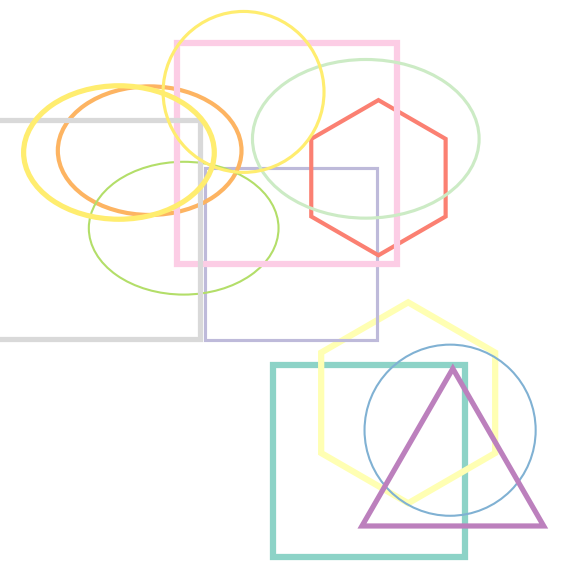[{"shape": "square", "thickness": 3, "radius": 0.83, "center": [0.639, 0.2]}, {"shape": "hexagon", "thickness": 3, "radius": 0.87, "center": [0.707, 0.302]}, {"shape": "square", "thickness": 1.5, "radius": 0.75, "center": [0.504, 0.56]}, {"shape": "hexagon", "thickness": 2, "radius": 0.67, "center": [0.655, 0.691]}, {"shape": "circle", "thickness": 1, "radius": 0.74, "center": [0.779, 0.254]}, {"shape": "oval", "thickness": 2, "radius": 0.8, "center": [0.259, 0.738]}, {"shape": "oval", "thickness": 1, "radius": 0.82, "center": [0.318, 0.604]}, {"shape": "square", "thickness": 3, "radius": 0.95, "center": [0.497, 0.733]}, {"shape": "square", "thickness": 2.5, "radius": 0.95, "center": [0.156, 0.602]}, {"shape": "triangle", "thickness": 2.5, "radius": 0.91, "center": [0.784, 0.179]}, {"shape": "oval", "thickness": 1.5, "radius": 0.98, "center": [0.633, 0.759]}, {"shape": "circle", "thickness": 1.5, "radius": 0.7, "center": [0.422, 0.84]}, {"shape": "oval", "thickness": 2.5, "radius": 0.83, "center": [0.206, 0.735]}]